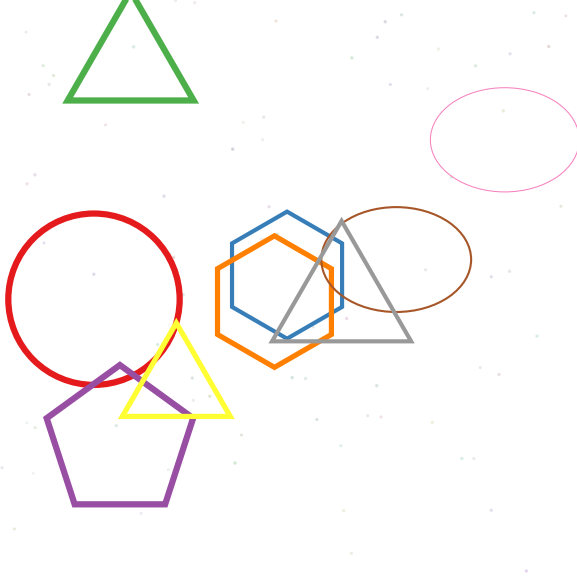[{"shape": "circle", "thickness": 3, "radius": 0.74, "center": [0.163, 0.481]}, {"shape": "hexagon", "thickness": 2, "radius": 0.55, "center": [0.497, 0.523]}, {"shape": "triangle", "thickness": 3, "radius": 0.63, "center": [0.226, 0.888]}, {"shape": "pentagon", "thickness": 3, "radius": 0.67, "center": [0.208, 0.234]}, {"shape": "hexagon", "thickness": 2.5, "radius": 0.57, "center": [0.475, 0.477]}, {"shape": "triangle", "thickness": 2.5, "radius": 0.54, "center": [0.305, 0.332]}, {"shape": "oval", "thickness": 1, "radius": 0.65, "center": [0.686, 0.55]}, {"shape": "oval", "thickness": 0.5, "radius": 0.64, "center": [0.874, 0.757]}, {"shape": "triangle", "thickness": 2, "radius": 0.7, "center": [0.591, 0.478]}]